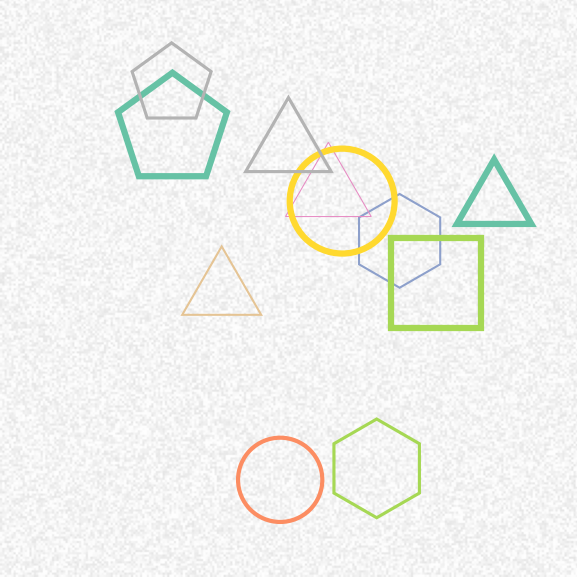[{"shape": "pentagon", "thickness": 3, "radius": 0.5, "center": [0.299, 0.774]}, {"shape": "triangle", "thickness": 3, "radius": 0.37, "center": [0.856, 0.649]}, {"shape": "circle", "thickness": 2, "radius": 0.36, "center": [0.485, 0.168]}, {"shape": "hexagon", "thickness": 1, "radius": 0.41, "center": [0.692, 0.582]}, {"shape": "triangle", "thickness": 0.5, "radius": 0.43, "center": [0.569, 0.667]}, {"shape": "hexagon", "thickness": 1.5, "radius": 0.43, "center": [0.652, 0.188]}, {"shape": "square", "thickness": 3, "radius": 0.39, "center": [0.755, 0.509]}, {"shape": "circle", "thickness": 3, "radius": 0.45, "center": [0.592, 0.651]}, {"shape": "triangle", "thickness": 1, "radius": 0.39, "center": [0.384, 0.493]}, {"shape": "pentagon", "thickness": 1.5, "radius": 0.36, "center": [0.297, 0.853]}, {"shape": "triangle", "thickness": 1.5, "radius": 0.43, "center": [0.499, 0.745]}]